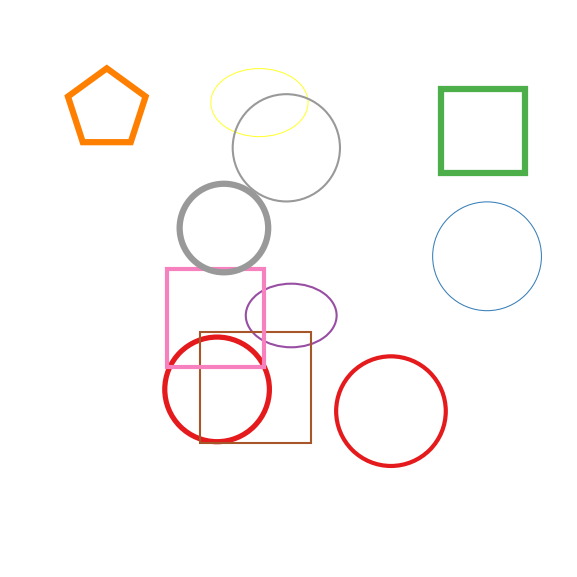[{"shape": "circle", "thickness": 2, "radius": 0.47, "center": [0.677, 0.287]}, {"shape": "circle", "thickness": 2.5, "radius": 0.45, "center": [0.376, 0.325]}, {"shape": "circle", "thickness": 0.5, "radius": 0.47, "center": [0.843, 0.555]}, {"shape": "square", "thickness": 3, "radius": 0.37, "center": [0.836, 0.773]}, {"shape": "oval", "thickness": 1, "radius": 0.39, "center": [0.504, 0.453]}, {"shape": "pentagon", "thickness": 3, "radius": 0.35, "center": [0.185, 0.81]}, {"shape": "oval", "thickness": 0.5, "radius": 0.42, "center": [0.449, 0.821]}, {"shape": "square", "thickness": 1, "radius": 0.48, "center": [0.443, 0.328]}, {"shape": "square", "thickness": 2, "radius": 0.42, "center": [0.373, 0.449]}, {"shape": "circle", "thickness": 3, "radius": 0.38, "center": [0.388, 0.604]}, {"shape": "circle", "thickness": 1, "radius": 0.46, "center": [0.496, 0.743]}]